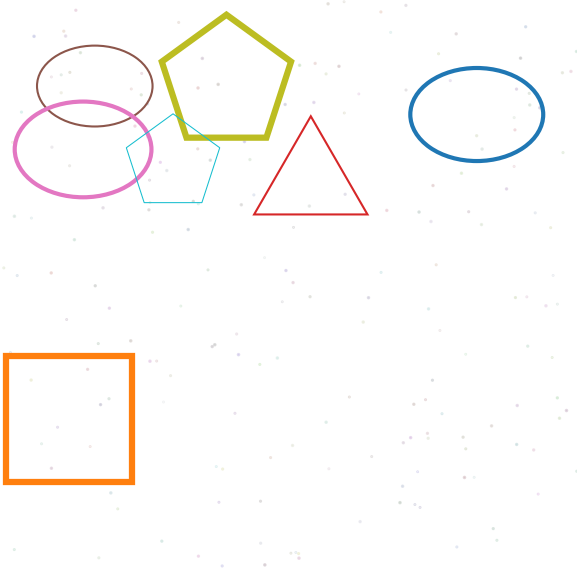[{"shape": "oval", "thickness": 2, "radius": 0.58, "center": [0.826, 0.801]}, {"shape": "square", "thickness": 3, "radius": 0.55, "center": [0.119, 0.274]}, {"shape": "triangle", "thickness": 1, "radius": 0.57, "center": [0.538, 0.684]}, {"shape": "oval", "thickness": 1, "radius": 0.5, "center": [0.164, 0.85]}, {"shape": "oval", "thickness": 2, "radius": 0.59, "center": [0.144, 0.74]}, {"shape": "pentagon", "thickness": 3, "radius": 0.59, "center": [0.392, 0.856]}, {"shape": "pentagon", "thickness": 0.5, "radius": 0.43, "center": [0.3, 0.717]}]